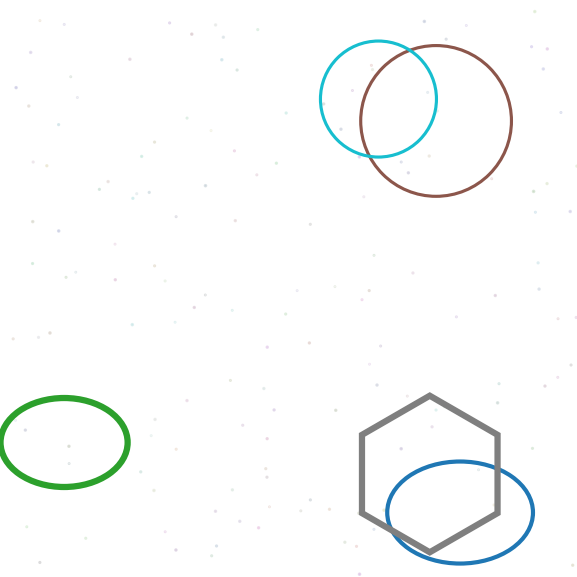[{"shape": "oval", "thickness": 2, "radius": 0.63, "center": [0.797, 0.112]}, {"shape": "oval", "thickness": 3, "radius": 0.55, "center": [0.111, 0.233]}, {"shape": "circle", "thickness": 1.5, "radius": 0.65, "center": [0.755, 0.79]}, {"shape": "hexagon", "thickness": 3, "radius": 0.68, "center": [0.744, 0.178]}, {"shape": "circle", "thickness": 1.5, "radius": 0.5, "center": [0.655, 0.828]}]